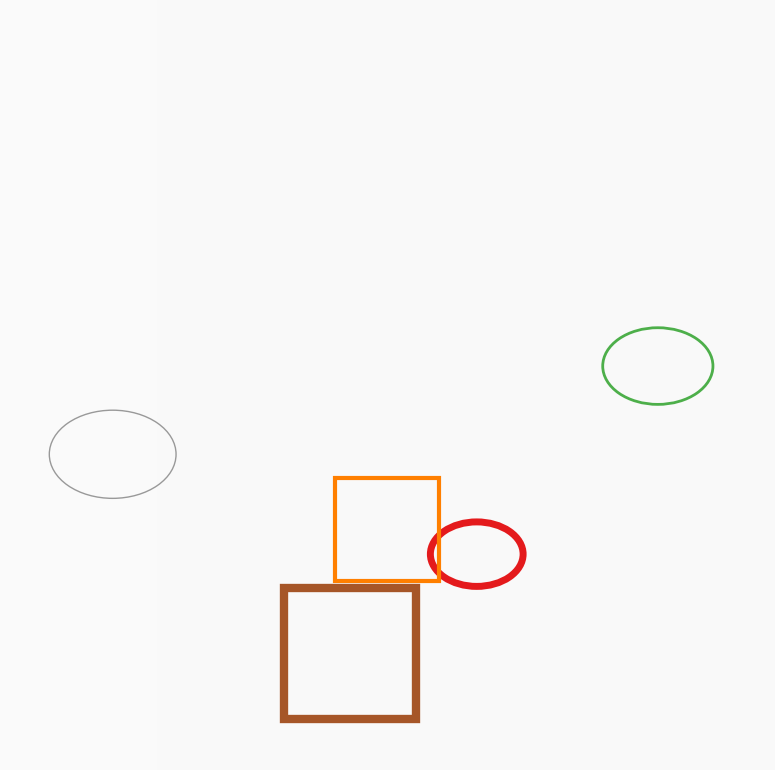[{"shape": "oval", "thickness": 2.5, "radius": 0.3, "center": [0.615, 0.28]}, {"shape": "oval", "thickness": 1, "radius": 0.36, "center": [0.849, 0.525]}, {"shape": "square", "thickness": 1.5, "radius": 0.34, "center": [0.5, 0.312]}, {"shape": "square", "thickness": 3, "radius": 0.42, "center": [0.452, 0.151]}, {"shape": "oval", "thickness": 0.5, "radius": 0.41, "center": [0.145, 0.41]}]